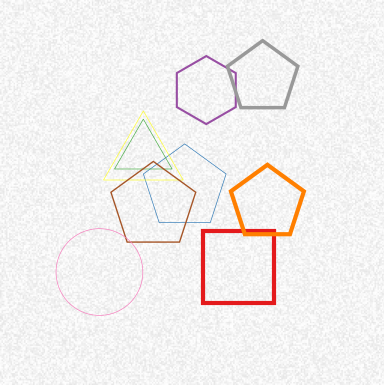[{"shape": "square", "thickness": 3, "radius": 0.46, "center": [0.62, 0.306]}, {"shape": "pentagon", "thickness": 0.5, "radius": 0.56, "center": [0.48, 0.513]}, {"shape": "triangle", "thickness": 0.5, "radius": 0.43, "center": [0.372, 0.604]}, {"shape": "hexagon", "thickness": 1.5, "radius": 0.44, "center": [0.536, 0.766]}, {"shape": "pentagon", "thickness": 3, "radius": 0.5, "center": [0.695, 0.472]}, {"shape": "triangle", "thickness": 0.5, "radius": 0.6, "center": [0.372, 0.592]}, {"shape": "pentagon", "thickness": 1, "radius": 0.58, "center": [0.398, 0.465]}, {"shape": "circle", "thickness": 0.5, "radius": 0.56, "center": [0.258, 0.293]}, {"shape": "pentagon", "thickness": 2.5, "radius": 0.48, "center": [0.682, 0.798]}]